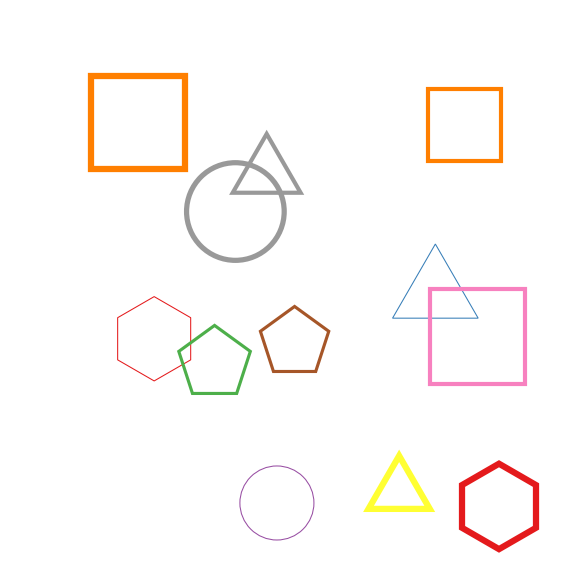[{"shape": "hexagon", "thickness": 0.5, "radius": 0.37, "center": [0.267, 0.413]}, {"shape": "hexagon", "thickness": 3, "radius": 0.37, "center": [0.864, 0.122]}, {"shape": "triangle", "thickness": 0.5, "radius": 0.43, "center": [0.754, 0.491]}, {"shape": "pentagon", "thickness": 1.5, "radius": 0.33, "center": [0.372, 0.371]}, {"shape": "circle", "thickness": 0.5, "radius": 0.32, "center": [0.48, 0.128]}, {"shape": "square", "thickness": 2, "radius": 0.31, "center": [0.804, 0.782]}, {"shape": "square", "thickness": 3, "radius": 0.41, "center": [0.239, 0.787]}, {"shape": "triangle", "thickness": 3, "radius": 0.31, "center": [0.691, 0.149]}, {"shape": "pentagon", "thickness": 1.5, "radius": 0.31, "center": [0.51, 0.406]}, {"shape": "square", "thickness": 2, "radius": 0.41, "center": [0.827, 0.416]}, {"shape": "circle", "thickness": 2.5, "radius": 0.42, "center": [0.408, 0.633]}, {"shape": "triangle", "thickness": 2, "radius": 0.34, "center": [0.462, 0.699]}]